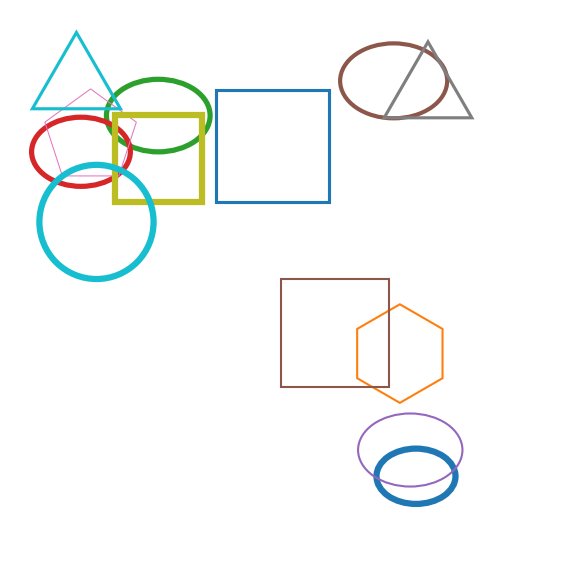[{"shape": "square", "thickness": 1.5, "radius": 0.49, "center": [0.472, 0.746]}, {"shape": "oval", "thickness": 3, "radius": 0.34, "center": [0.72, 0.174]}, {"shape": "hexagon", "thickness": 1, "radius": 0.43, "center": [0.692, 0.387]}, {"shape": "oval", "thickness": 2.5, "radius": 0.45, "center": [0.274, 0.799]}, {"shape": "oval", "thickness": 2.5, "radius": 0.43, "center": [0.14, 0.736]}, {"shape": "oval", "thickness": 1, "radius": 0.45, "center": [0.71, 0.22]}, {"shape": "oval", "thickness": 2, "radius": 0.46, "center": [0.682, 0.859]}, {"shape": "square", "thickness": 1, "radius": 0.47, "center": [0.58, 0.423]}, {"shape": "pentagon", "thickness": 0.5, "radius": 0.42, "center": [0.157, 0.762]}, {"shape": "triangle", "thickness": 1.5, "radius": 0.44, "center": [0.741, 0.839]}, {"shape": "square", "thickness": 3, "radius": 0.38, "center": [0.274, 0.725]}, {"shape": "circle", "thickness": 3, "radius": 0.49, "center": [0.167, 0.615]}, {"shape": "triangle", "thickness": 1.5, "radius": 0.44, "center": [0.132, 0.855]}]